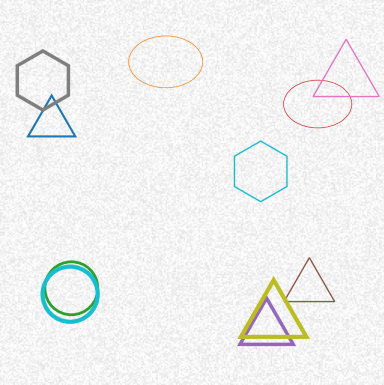[{"shape": "triangle", "thickness": 1.5, "radius": 0.35, "center": [0.134, 0.681]}, {"shape": "oval", "thickness": 0.5, "radius": 0.48, "center": [0.43, 0.839]}, {"shape": "circle", "thickness": 2, "radius": 0.34, "center": [0.185, 0.251]}, {"shape": "oval", "thickness": 0.5, "radius": 0.44, "center": [0.825, 0.73]}, {"shape": "triangle", "thickness": 2.5, "radius": 0.4, "center": [0.692, 0.146]}, {"shape": "triangle", "thickness": 1, "radius": 0.38, "center": [0.803, 0.255]}, {"shape": "triangle", "thickness": 1, "radius": 0.5, "center": [0.899, 0.799]}, {"shape": "hexagon", "thickness": 2.5, "radius": 0.38, "center": [0.111, 0.791]}, {"shape": "triangle", "thickness": 3, "radius": 0.49, "center": [0.711, 0.174]}, {"shape": "circle", "thickness": 3, "radius": 0.36, "center": [0.182, 0.236]}, {"shape": "hexagon", "thickness": 1, "radius": 0.39, "center": [0.677, 0.555]}]